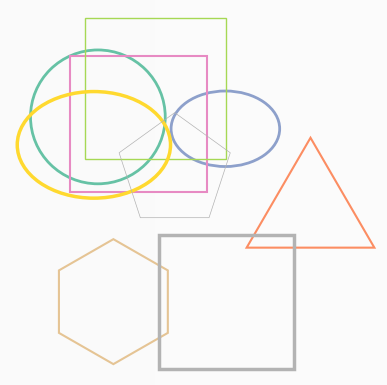[{"shape": "circle", "thickness": 2, "radius": 0.87, "center": [0.253, 0.696]}, {"shape": "triangle", "thickness": 1.5, "radius": 0.95, "center": [0.801, 0.452]}, {"shape": "oval", "thickness": 2, "radius": 0.7, "center": [0.582, 0.666]}, {"shape": "square", "thickness": 1.5, "radius": 0.88, "center": [0.358, 0.678]}, {"shape": "square", "thickness": 1, "radius": 0.91, "center": [0.401, 0.771]}, {"shape": "oval", "thickness": 2.5, "radius": 0.99, "center": [0.242, 0.624]}, {"shape": "hexagon", "thickness": 1.5, "radius": 0.81, "center": [0.293, 0.216]}, {"shape": "pentagon", "thickness": 0.5, "radius": 0.75, "center": [0.451, 0.557]}, {"shape": "square", "thickness": 2.5, "radius": 0.87, "center": [0.584, 0.215]}]